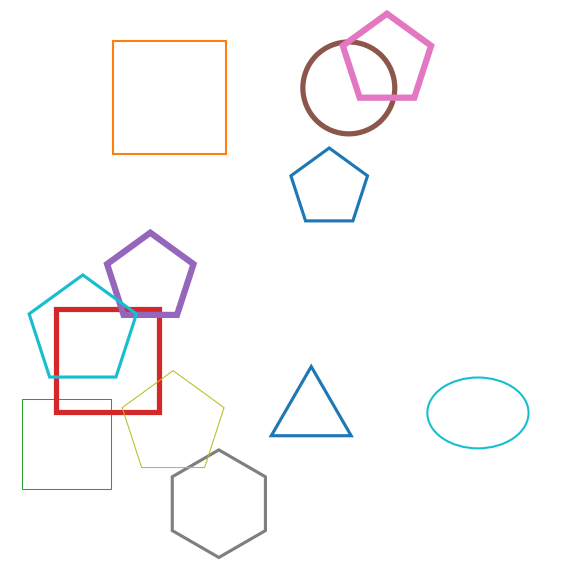[{"shape": "triangle", "thickness": 1.5, "radius": 0.4, "center": [0.539, 0.285]}, {"shape": "pentagon", "thickness": 1.5, "radius": 0.35, "center": [0.57, 0.673]}, {"shape": "square", "thickness": 1, "radius": 0.49, "center": [0.293, 0.831]}, {"shape": "square", "thickness": 0.5, "radius": 0.39, "center": [0.115, 0.231]}, {"shape": "square", "thickness": 2.5, "radius": 0.45, "center": [0.186, 0.376]}, {"shape": "pentagon", "thickness": 3, "radius": 0.39, "center": [0.26, 0.518]}, {"shape": "circle", "thickness": 2.5, "radius": 0.4, "center": [0.604, 0.847]}, {"shape": "pentagon", "thickness": 3, "radius": 0.4, "center": [0.67, 0.895]}, {"shape": "hexagon", "thickness": 1.5, "radius": 0.47, "center": [0.379, 0.127]}, {"shape": "pentagon", "thickness": 0.5, "radius": 0.46, "center": [0.3, 0.265]}, {"shape": "oval", "thickness": 1, "radius": 0.44, "center": [0.828, 0.284]}, {"shape": "pentagon", "thickness": 1.5, "radius": 0.49, "center": [0.143, 0.425]}]